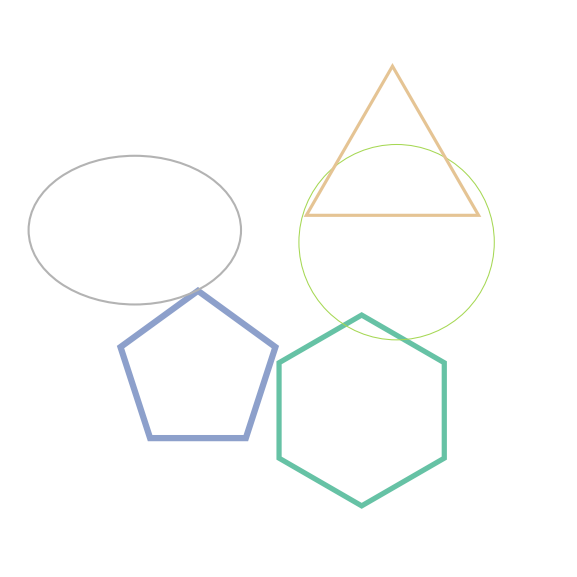[{"shape": "hexagon", "thickness": 2.5, "radius": 0.83, "center": [0.626, 0.288]}, {"shape": "pentagon", "thickness": 3, "radius": 0.71, "center": [0.343, 0.355]}, {"shape": "circle", "thickness": 0.5, "radius": 0.85, "center": [0.687, 0.58]}, {"shape": "triangle", "thickness": 1.5, "radius": 0.86, "center": [0.68, 0.712]}, {"shape": "oval", "thickness": 1, "radius": 0.92, "center": [0.233, 0.601]}]